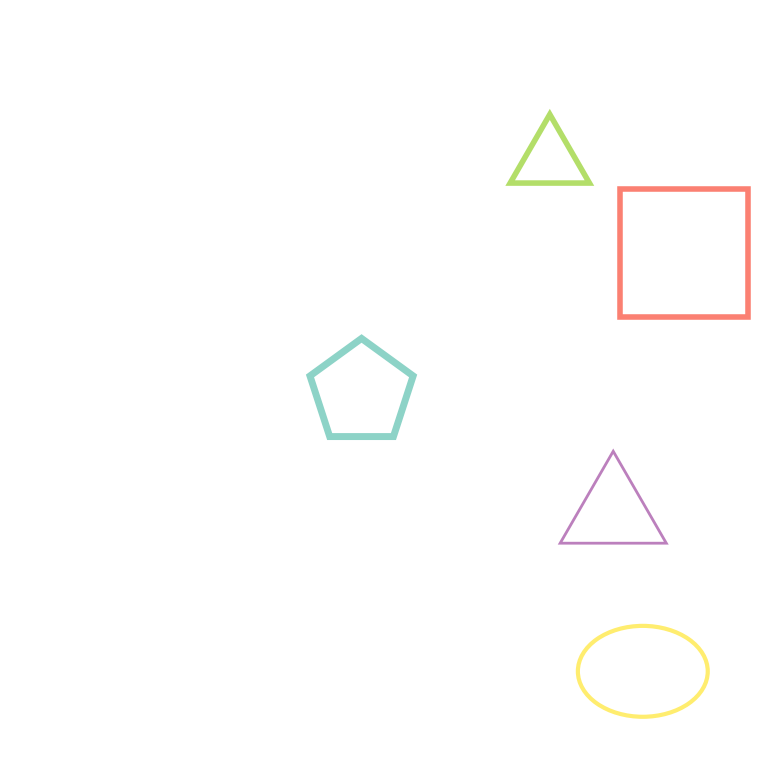[{"shape": "pentagon", "thickness": 2.5, "radius": 0.35, "center": [0.47, 0.49]}, {"shape": "square", "thickness": 2, "radius": 0.42, "center": [0.889, 0.672]}, {"shape": "triangle", "thickness": 2, "radius": 0.3, "center": [0.714, 0.792]}, {"shape": "triangle", "thickness": 1, "radius": 0.4, "center": [0.796, 0.334]}, {"shape": "oval", "thickness": 1.5, "radius": 0.42, "center": [0.835, 0.128]}]